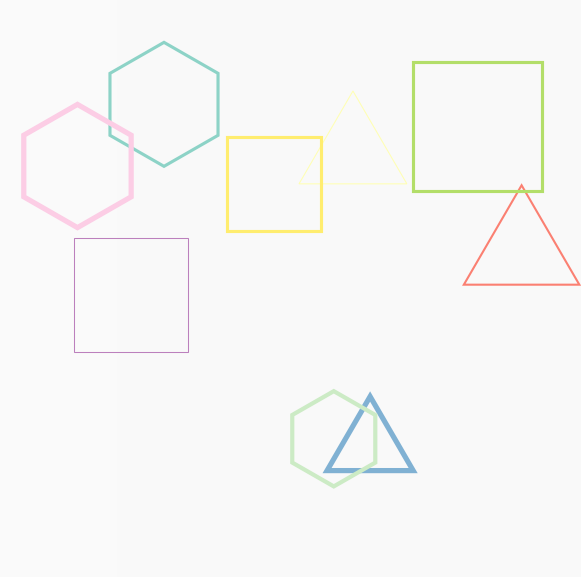[{"shape": "hexagon", "thickness": 1.5, "radius": 0.54, "center": [0.282, 0.818]}, {"shape": "triangle", "thickness": 0.5, "radius": 0.54, "center": [0.607, 0.734]}, {"shape": "triangle", "thickness": 1, "radius": 0.57, "center": [0.897, 0.564]}, {"shape": "triangle", "thickness": 2.5, "radius": 0.43, "center": [0.637, 0.227]}, {"shape": "square", "thickness": 1.5, "radius": 0.55, "center": [0.821, 0.78]}, {"shape": "hexagon", "thickness": 2.5, "radius": 0.53, "center": [0.133, 0.712]}, {"shape": "square", "thickness": 0.5, "radius": 0.49, "center": [0.225, 0.488]}, {"shape": "hexagon", "thickness": 2, "radius": 0.41, "center": [0.574, 0.239]}, {"shape": "square", "thickness": 1.5, "radius": 0.41, "center": [0.471, 0.68]}]